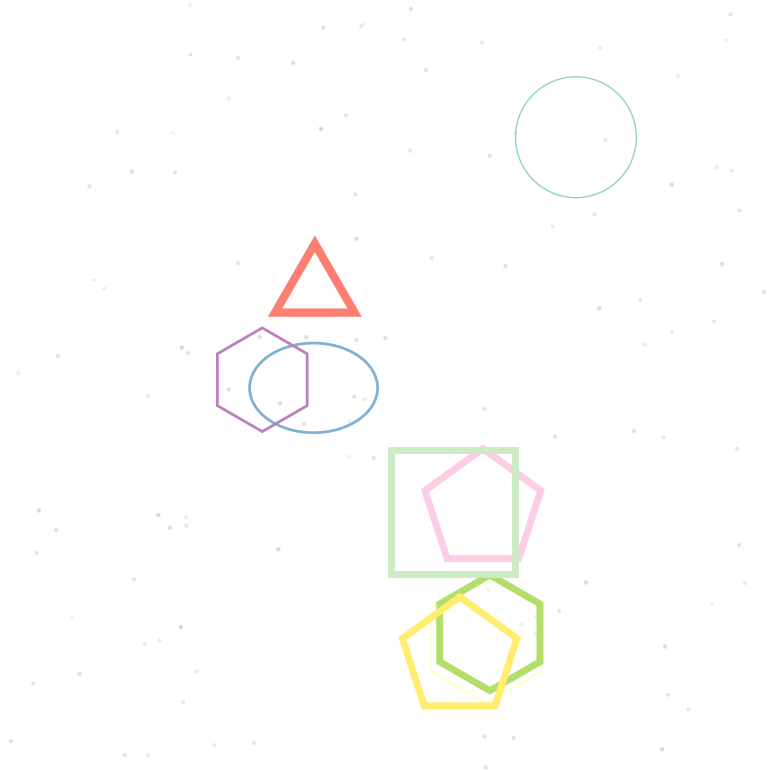[{"shape": "circle", "thickness": 0.5, "radius": 0.39, "center": [0.748, 0.822]}, {"shape": "hexagon", "thickness": 0.5, "radius": 0.41, "center": [0.632, 0.17]}, {"shape": "triangle", "thickness": 3, "radius": 0.3, "center": [0.409, 0.624]}, {"shape": "oval", "thickness": 1, "radius": 0.42, "center": [0.407, 0.496]}, {"shape": "hexagon", "thickness": 2.5, "radius": 0.38, "center": [0.636, 0.178]}, {"shape": "pentagon", "thickness": 2.5, "radius": 0.4, "center": [0.627, 0.338]}, {"shape": "hexagon", "thickness": 1, "radius": 0.34, "center": [0.341, 0.507]}, {"shape": "square", "thickness": 2.5, "radius": 0.4, "center": [0.589, 0.335]}, {"shape": "pentagon", "thickness": 2.5, "radius": 0.39, "center": [0.597, 0.147]}]